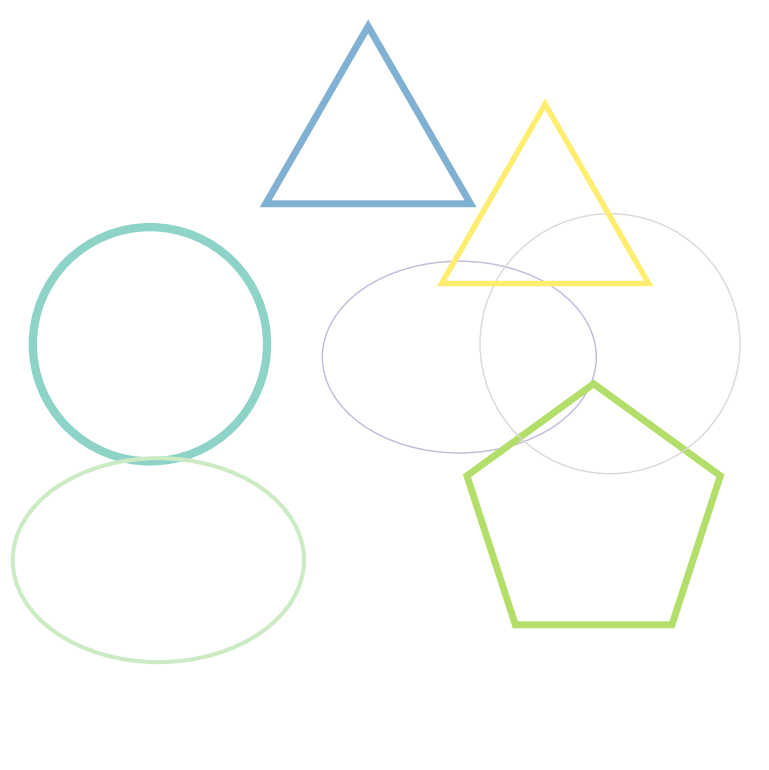[{"shape": "circle", "thickness": 3, "radius": 0.76, "center": [0.195, 0.553]}, {"shape": "oval", "thickness": 0.5, "radius": 0.89, "center": [0.597, 0.536]}, {"shape": "triangle", "thickness": 2.5, "radius": 0.77, "center": [0.478, 0.812]}, {"shape": "pentagon", "thickness": 2.5, "radius": 0.87, "center": [0.771, 0.329]}, {"shape": "circle", "thickness": 0.5, "radius": 0.84, "center": [0.792, 0.554]}, {"shape": "oval", "thickness": 1.5, "radius": 0.95, "center": [0.206, 0.273]}, {"shape": "triangle", "thickness": 2, "radius": 0.78, "center": [0.708, 0.709]}]